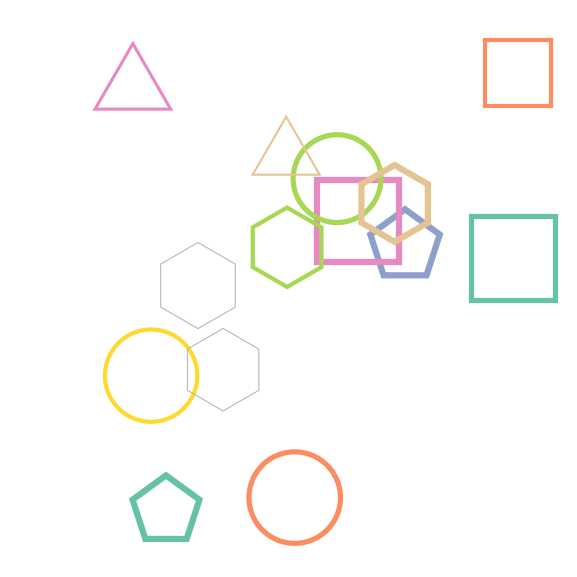[{"shape": "pentagon", "thickness": 3, "radius": 0.3, "center": [0.287, 0.115]}, {"shape": "square", "thickness": 2.5, "radius": 0.36, "center": [0.889, 0.553]}, {"shape": "circle", "thickness": 2.5, "radius": 0.4, "center": [0.51, 0.137]}, {"shape": "square", "thickness": 2, "radius": 0.29, "center": [0.897, 0.873]}, {"shape": "pentagon", "thickness": 3, "radius": 0.32, "center": [0.701, 0.574]}, {"shape": "square", "thickness": 3, "radius": 0.35, "center": [0.62, 0.617]}, {"shape": "triangle", "thickness": 1.5, "radius": 0.38, "center": [0.23, 0.848]}, {"shape": "circle", "thickness": 2.5, "radius": 0.38, "center": [0.584, 0.69]}, {"shape": "hexagon", "thickness": 2, "radius": 0.34, "center": [0.497, 0.571]}, {"shape": "circle", "thickness": 2, "radius": 0.4, "center": [0.262, 0.349]}, {"shape": "triangle", "thickness": 1, "radius": 0.33, "center": [0.496, 0.73]}, {"shape": "hexagon", "thickness": 3, "radius": 0.33, "center": [0.683, 0.647]}, {"shape": "hexagon", "thickness": 0.5, "radius": 0.37, "center": [0.343, 0.505]}, {"shape": "hexagon", "thickness": 0.5, "radius": 0.36, "center": [0.386, 0.359]}]